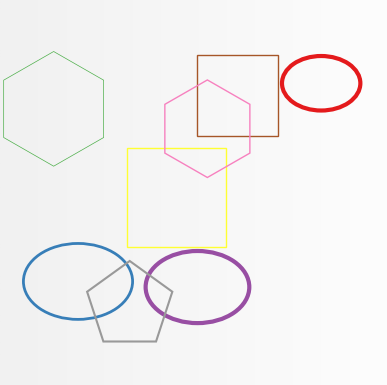[{"shape": "oval", "thickness": 3, "radius": 0.51, "center": [0.829, 0.784]}, {"shape": "oval", "thickness": 2, "radius": 0.7, "center": [0.201, 0.269]}, {"shape": "hexagon", "thickness": 0.5, "radius": 0.74, "center": [0.138, 0.717]}, {"shape": "oval", "thickness": 3, "radius": 0.67, "center": [0.51, 0.254]}, {"shape": "square", "thickness": 1, "radius": 0.64, "center": [0.455, 0.488]}, {"shape": "square", "thickness": 1, "radius": 0.52, "center": [0.613, 0.752]}, {"shape": "hexagon", "thickness": 1, "radius": 0.63, "center": [0.535, 0.666]}, {"shape": "pentagon", "thickness": 1.5, "radius": 0.58, "center": [0.335, 0.207]}]